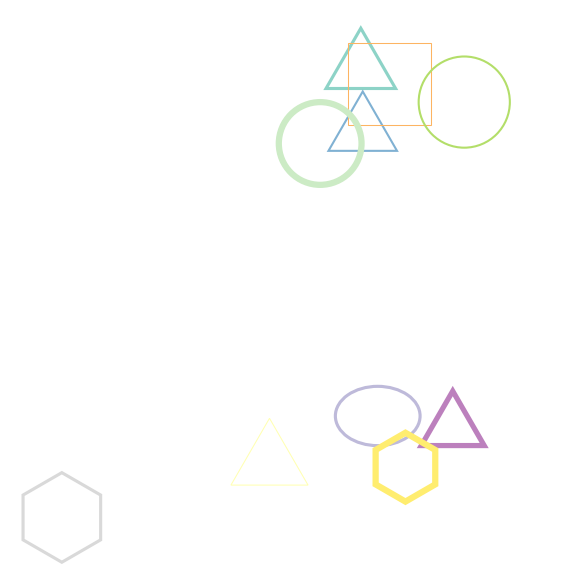[{"shape": "triangle", "thickness": 1.5, "radius": 0.35, "center": [0.625, 0.881]}, {"shape": "triangle", "thickness": 0.5, "radius": 0.39, "center": [0.467, 0.198]}, {"shape": "oval", "thickness": 1.5, "radius": 0.37, "center": [0.654, 0.279]}, {"shape": "triangle", "thickness": 1, "radius": 0.34, "center": [0.628, 0.772]}, {"shape": "square", "thickness": 0.5, "radius": 0.36, "center": [0.675, 0.854]}, {"shape": "circle", "thickness": 1, "radius": 0.39, "center": [0.804, 0.822]}, {"shape": "hexagon", "thickness": 1.5, "radius": 0.39, "center": [0.107, 0.103]}, {"shape": "triangle", "thickness": 2.5, "radius": 0.31, "center": [0.784, 0.259]}, {"shape": "circle", "thickness": 3, "radius": 0.36, "center": [0.554, 0.751]}, {"shape": "hexagon", "thickness": 3, "radius": 0.3, "center": [0.702, 0.19]}]